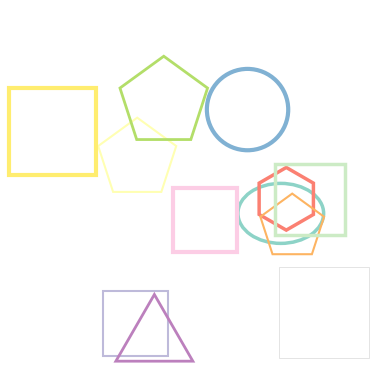[{"shape": "oval", "thickness": 2.5, "radius": 0.56, "center": [0.729, 0.446]}, {"shape": "pentagon", "thickness": 1.5, "radius": 0.53, "center": [0.356, 0.588]}, {"shape": "square", "thickness": 1.5, "radius": 0.42, "center": [0.352, 0.16]}, {"shape": "hexagon", "thickness": 2.5, "radius": 0.41, "center": [0.744, 0.484]}, {"shape": "circle", "thickness": 3, "radius": 0.53, "center": [0.643, 0.715]}, {"shape": "pentagon", "thickness": 1.5, "radius": 0.44, "center": [0.759, 0.41]}, {"shape": "pentagon", "thickness": 2, "radius": 0.6, "center": [0.425, 0.734]}, {"shape": "square", "thickness": 3, "radius": 0.41, "center": [0.532, 0.428]}, {"shape": "square", "thickness": 0.5, "radius": 0.59, "center": [0.842, 0.189]}, {"shape": "triangle", "thickness": 2, "radius": 0.58, "center": [0.401, 0.12]}, {"shape": "square", "thickness": 2.5, "radius": 0.46, "center": [0.806, 0.482]}, {"shape": "square", "thickness": 3, "radius": 0.56, "center": [0.137, 0.657]}]